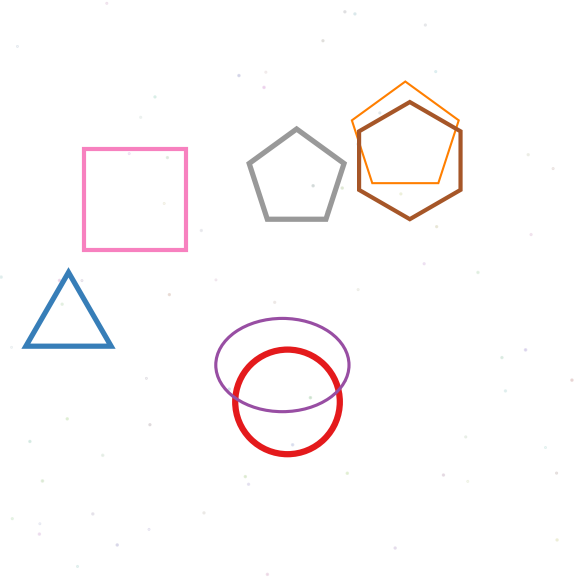[{"shape": "circle", "thickness": 3, "radius": 0.45, "center": [0.498, 0.303]}, {"shape": "triangle", "thickness": 2.5, "radius": 0.43, "center": [0.119, 0.442]}, {"shape": "oval", "thickness": 1.5, "radius": 0.58, "center": [0.489, 0.367]}, {"shape": "pentagon", "thickness": 1, "radius": 0.49, "center": [0.702, 0.761]}, {"shape": "hexagon", "thickness": 2, "radius": 0.51, "center": [0.71, 0.721]}, {"shape": "square", "thickness": 2, "radius": 0.44, "center": [0.234, 0.654]}, {"shape": "pentagon", "thickness": 2.5, "radius": 0.43, "center": [0.514, 0.689]}]